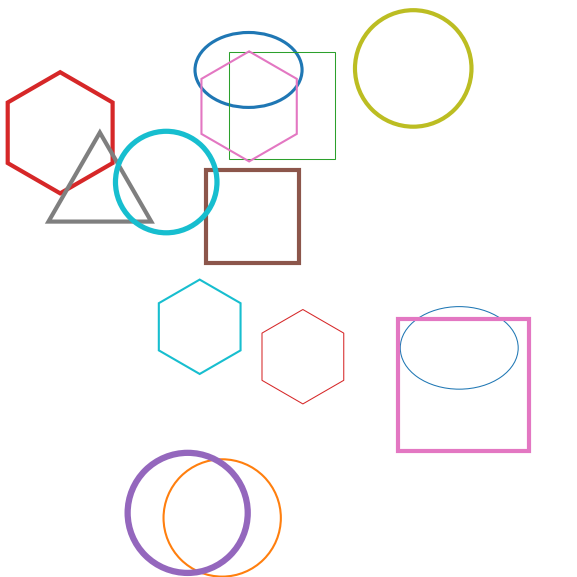[{"shape": "oval", "thickness": 0.5, "radius": 0.51, "center": [0.795, 0.397]}, {"shape": "oval", "thickness": 1.5, "radius": 0.46, "center": [0.43, 0.878]}, {"shape": "circle", "thickness": 1, "radius": 0.51, "center": [0.385, 0.102]}, {"shape": "square", "thickness": 0.5, "radius": 0.46, "center": [0.488, 0.817]}, {"shape": "hexagon", "thickness": 0.5, "radius": 0.41, "center": [0.524, 0.381]}, {"shape": "hexagon", "thickness": 2, "radius": 0.52, "center": [0.104, 0.769]}, {"shape": "circle", "thickness": 3, "radius": 0.52, "center": [0.325, 0.111]}, {"shape": "square", "thickness": 2, "radius": 0.4, "center": [0.437, 0.625]}, {"shape": "square", "thickness": 2, "radius": 0.57, "center": [0.802, 0.333]}, {"shape": "hexagon", "thickness": 1, "radius": 0.48, "center": [0.431, 0.815]}, {"shape": "triangle", "thickness": 2, "radius": 0.51, "center": [0.173, 0.667]}, {"shape": "circle", "thickness": 2, "radius": 0.5, "center": [0.716, 0.881]}, {"shape": "circle", "thickness": 2.5, "radius": 0.44, "center": [0.288, 0.684]}, {"shape": "hexagon", "thickness": 1, "radius": 0.41, "center": [0.346, 0.433]}]